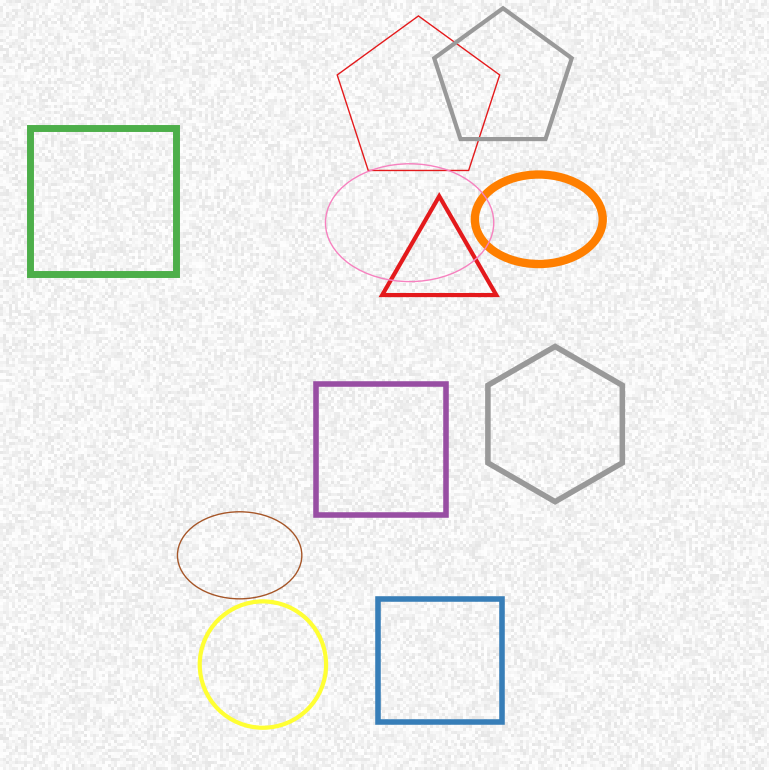[{"shape": "triangle", "thickness": 1.5, "radius": 0.43, "center": [0.57, 0.66]}, {"shape": "pentagon", "thickness": 0.5, "radius": 0.55, "center": [0.543, 0.868]}, {"shape": "square", "thickness": 2, "radius": 0.4, "center": [0.571, 0.142]}, {"shape": "square", "thickness": 2.5, "radius": 0.47, "center": [0.134, 0.739]}, {"shape": "square", "thickness": 2, "radius": 0.42, "center": [0.495, 0.417]}, {"shape": "oval", "thickness": 3, "radius": 0.42, "center": [0.7, 0.715]}, {"shape": "circle", "thickness": 1.5, "radius": 0.41, "center": [0.341, 0.137]}, {"shape": "oval", "thickness": 0.5, "radius": 0.4, "center": [0.311, 0.279]}, {"shape": "oval", "thickness": 0.5, "radius": 0.55, "center": [0.532, 0.711]}, {"shape": "pentagon", "thickness": 1.5, "radius": 0.47, "center": [0.653, 0.895]}, {"shape": "hexagon", "thickness": 2, "radius": 0.5, "center": [0.721, 0.449]}]